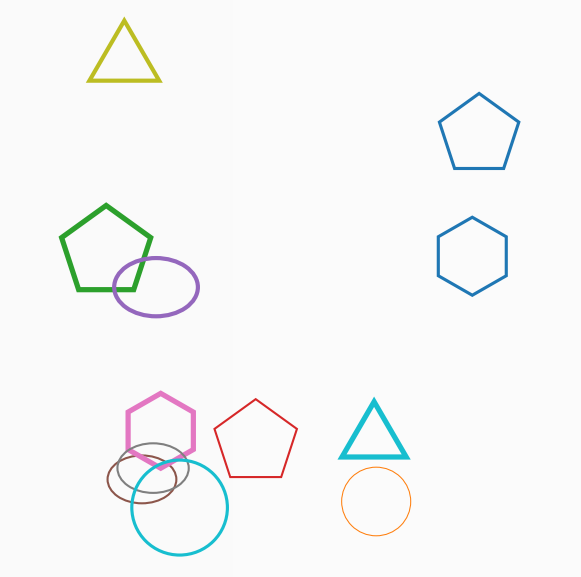[{"shape": "hexagon", "thickness": 1.5, "radius": 0.34, "center": [0.813, 0.555]}, {"shape": "pentagon", "thickness": 1.5, "radius": 0.36, "center": [0.824, 0.765]}, {"shape": "circle", "thickness": 0.5, "radius": 0.3, "center": [0.647, 0.131]}, {"shape": "pentagon", "thickness": 2.5, "radius": 0.4, "center": [0.183, 0.563]}, {"shape": "pentagon", "thickness": 1, "radius": 0.37, "center": [0.44, 0.233]}, {"shape": "oval", "thickness": 2, "radius": 0.36, "center": [0.268, 0.502]}, {"shape": "oval", "thickness": 1, "radius": 0.3, "center": [0.244, 0.169]}, {"shape": "hexagon", "thickness": 2.5, "radius": 0.32, "center": [0.277, 0.253]}, {"shape": "oval", "thickness": 1, "radius": 0.31, "center": [0.263, 0.189]}, {"shape": "triangle", "thickness": 2, "radius": 0.35, "center": [0.214, 0.894]}, {"shape": "circle", "thickness": 1.5, "radius": 0.41, "center": [0.309, 0.12]}, {"shape": "triangle", "thickness": 2.5, "radius": 0.32, "center": [0.644, 0.24]}]